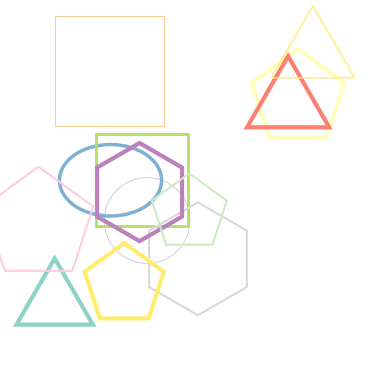[{"shape": "triangle", "thickness": 3, "radius": 0.57, "center": [0.142, 0.214]}, {"shape": "pentagon", "thickness": 2.5, "radius": 0.63, "center": [0.774, 0.746]}, {"shape": "circle", "thickness": 0.5, "radius": 0.56, "center": [0.382, 0.427]}, {"shape": "triangle", "thickness": 3, "radius": 0.62, "center": [0.748, 0.731]}, {"shape": "oval", "thickness": 2.5, "radius": 0.66, "center": [0.287, 0.532]}, {"shape": "square", "thickness": 0.5, "radius": 0.71, "center": [0.284, 0.815]}, {"shape": "square", "thickness": 2, "radius": 0.6, "center": [0.369, 0.532]}, {"shape": "pentagon", "thickness": 1.5, "radius": 0.75, "center": [0.1, 0.417]}, {"shape": "hexagon", "thickness": 1.5, "radius": 0.73, "center": [0.514, 0.328]}, {"shape": "hexagon", "thickness": 3, "radius": 0.64, "center": [0.363, 0.501]}, {"shape": "pentagon", "thickness": 1.5, "radius": 0.51, "center": [0.492, 0.447]}, {"shape": "triangle", "thickness": 1, "radius": 0.62, "center": [0.813, 0.86]}, {"shape": "pentagon", "thickness": 3, "radius": 0.54, "center": [0.323, 0.261]}]